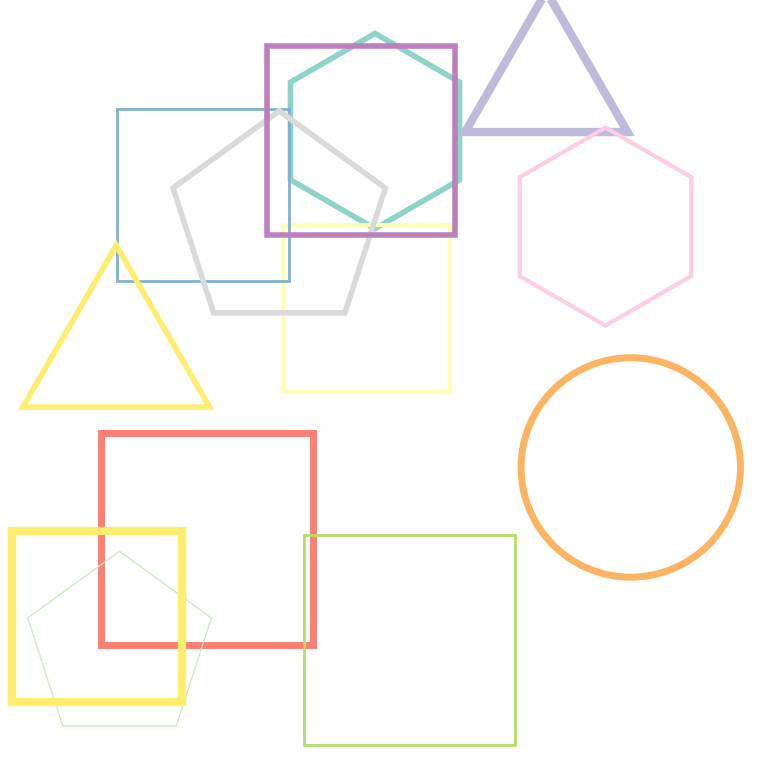[{"shape": "hexagon", "thickness": 2, "radius": 0.63, "center": [0.487, 0.83]}, {"shape": "square", "thickness": 1.5, "radius": 0.54, "center": [0.476, 0.599]}, {"shape": "triangle", "thickness": 3, "radius": 0.61, "center": [0.71, 0.889]}, {"shape": "square", "thickness": 2.5, "radius": 0.69, "center": [0.269, 0.3]}, {"shape": "square", "thickness": 1, "radius": 0.56, "center": [0.264, 0.747]}, {"shape": "circle", "thickness": 2.5, "radius": 0.71, "center": [0.819, 0.393]}, {"shape": "square", "thickness": 1, "radius": 0.68, "center": [0.532, 0.169]}, {"shape": "hexagon", "thickness": 1.5, "radius": 0.64, "center": [0.786, 0.706]}, {"shape": "pentagon", "thickness": 2, "radius": 0.72, "center": [0.363, 0.711]}, {"shape": "square", "thickness": 2, "radius": 0.61, "center": [0.469, 0.818]}, {"shape": "pentagon", "thickness": 0.5, "radius": 0.63, "center": [0.155, 0.159]}, {"shape": "triangle", "thickness": 2, "radius": 0.7, "center": [0.151, 0.541]}, {"shape": "square", "thickness": 3, "radius": 0.55, "center": [0.126, 0.2]}]